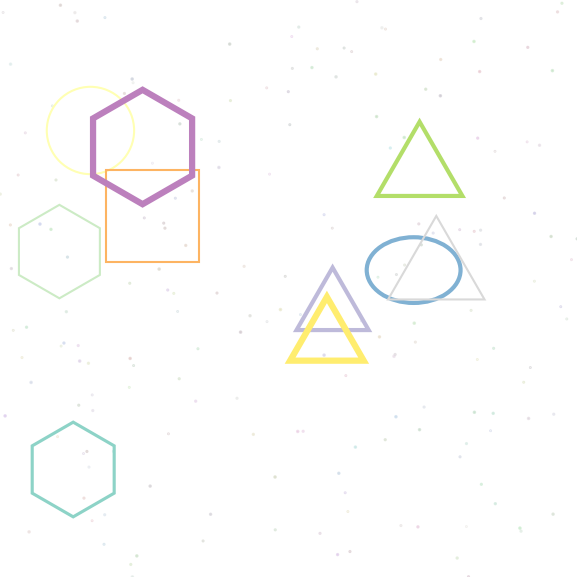[{"shape": "hexagon", "thickness": 1.5, "radius": 0.41, "center": [0.127, 0.186]}, {"shape": "circle", "thickness": 1, "radius": 0.38, "center": [0.157, 0.773]}, {"shape": "triangle", "thickness": 2, "radius": 0.36, "center": [0.576, 0.464]}, {"shape": "oval", "thickness": 2, "radius": 0.41, "center": [0.716, 0.531]}, {"shape": "square", "thickness": 1, "radius": 0.4, "center": [0.264, 0.625]}, {"shape": "triangle", "thickness": 2, "radius": 0.43, "center": [0.727, 0.703]}, {"shape": "triangle", "thickness": 1, "radius": 0.48, "center": [0.755, 0.529]}, {"shape": "hexagon", "thickness": 3, "radius": 0.5, "center": [0.247, 0.745]}, {"shape": "hexagon", "thickness": 1, "radius": 0.4, "center": [0.103, 0.564]}, {"shape": "triangle", "thickness": 3, "radius": 0.37, "center": [0.566, 0.411]}]